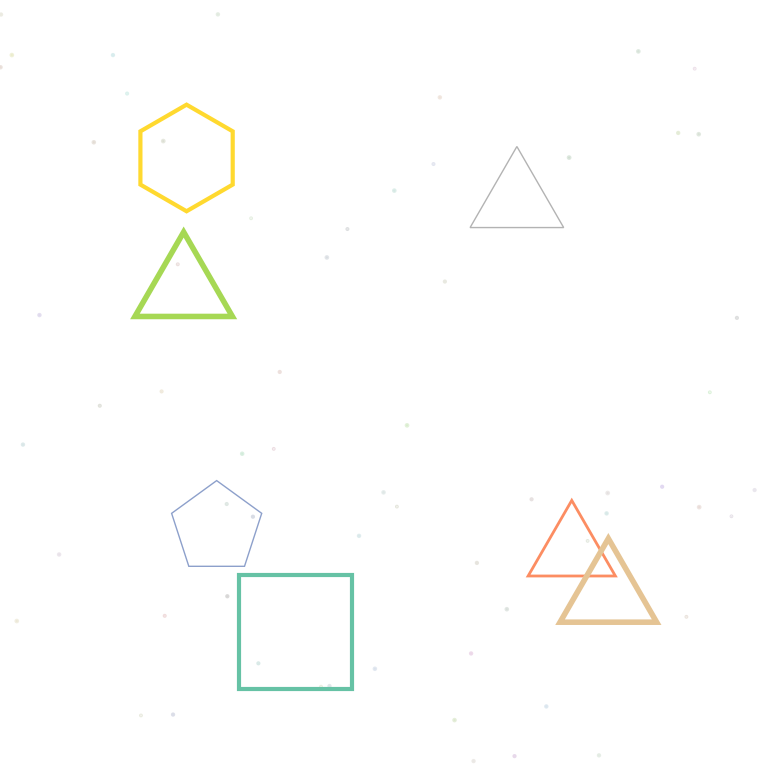[{"shape": "square", "thickness": 1.5, "radius": 0.37, "center": [0.384, 0.179]}, {"shape": "triangle", "thickness": 1, "radius": 0.33, "center": [0.743, 0.285]}, {"shape": "pentagon", "thickness": 0.5, "radius": 0.31, "center": [0.281, 0.314]}, {"shape": "triangle", "thickness": 2, "radius": 0.37, "center": [0.239, 0.626]}, {"shape": "hexagon", "thickness": 1.5, "radius": 0.35, "center": [0.242, 0.795]}, {"shape": "triangle", "thickness": 2, "radius": 0.36, "center": [0.79, 0.228]}, {"shape": "triangle", "thickness": 0.5, "radius": 0.35, "center": [0.671, 0.74]}]